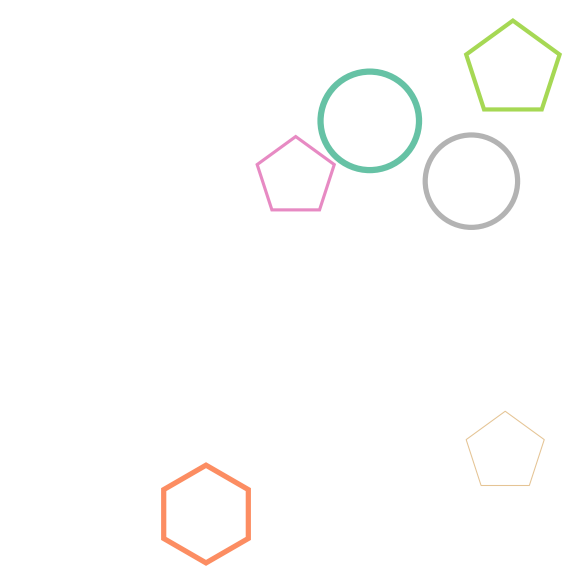[{"shape": "circle", "thickness": 3, "radius": 0.43, "center": [0.64, 0.79]}, {"shape": "hexagon", "thickness": 2.5, "radius": 0.42, "center": [0.357, 0.109]}, {"shape": "pentagon", "thickness": 1.5, "radius": 0.35, "center": [0.512, 0.692]}, {"shape": "pentagon", "thickness": 2, "radius": 0.43, "center": [0.888, 0.878]}, {"shape": "pentagon", "thickness": 0.5, "radius": 0.36, "center": [0.875, 0.216]}, {"shape": "circle", "thickness": 2.5, "radius": 0.4, "center": [0.816, 0.685]}]